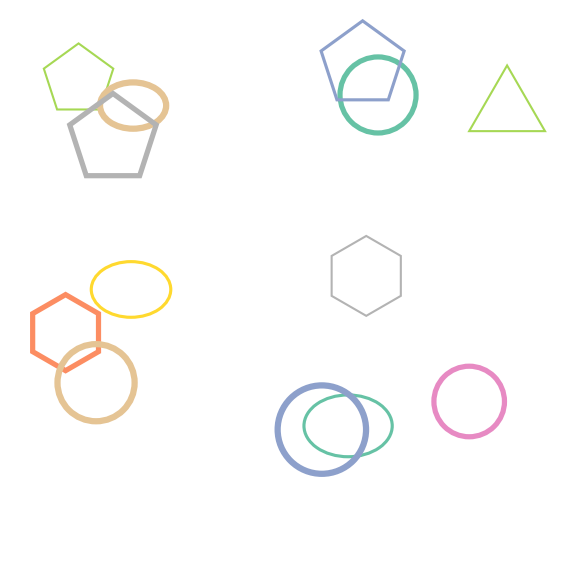[{"shape": "circle", "thickness": 2.5, "radius": 0.33, "center": [0.655, 0.835]}, {"shape": "oval", "thickness": 1.5, "radius": 0.38, "center": [0.603, 0.262]}, {"shape": "hexagon", "thickness": 2.5, "radius": 0.33, "center": [0.114, 0.423]}, {"shape": "circle", "thickness": 3, "radius": 0.38, "center": [0.557, 0.255]}, {"shape": "pentagon", "thickness": 1.5, "radius": 0.38, "center": [0.628, 0.887]}, {"shape": "circle", "thickness": 2.5, "radius": 0.31, "center": [0.812, 0.304]}, {"shape": "pentagon", "thickness": 1, "radius": 0.32, "center": [0.136, 0.861]}, {"shape": "triangle", "thickness": 1, "radius": 0.38, "center": [0.878, 0.81]}, {"shape": "oval", "thickness": 1.5, "radius": 0.34, "center": [0.227, 0.498]}, {"shape": "oval", "thickness": 3, "radius": 0.29, "center": [0.23, 0.816]}, {"shape": "circle", "thickness": 3, "radius": 0.33, "center": [0.166, 0.336]}, {"shape": "pentagon", "thickness": 2.5, "radius": 0.39, "center": [0.196, 0.759]}, {"shape": "hexagon", "thickness": 1, "radius": 0.35, "center": [0.634, 0.521]}]